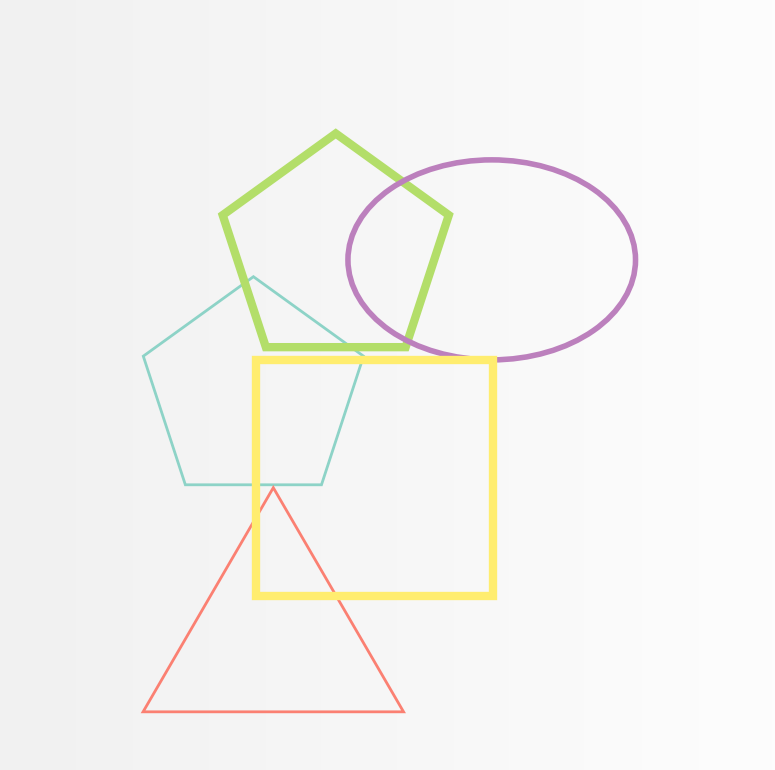[{"shape": "pentagon", "thickness": 1, "radius": 0.75, "center": [0.327, 0.491]}, {"shape": "triangle", "thickness": 1, "radius": 0.97, "center": [0.353, 0.173]}, {"shape": "pentagon", "thickness": 3, "radius": 0.77, "center": [0.433, 0.673]}, {"shape": "oval", "thickness": 2, "radius": 0.93, "center": [0.634, 0.663]}, {"shape": "square", "thickness": 3, "radius": 0.76, "center": [0.483, 0.379]}]